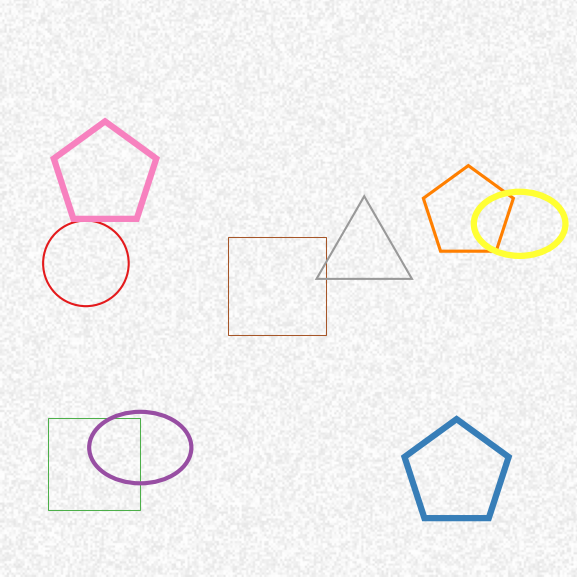[{"shape": "circle", "thickness": 1, "radius": 0.37, "center": [0.149, 0.543]}, {"shape": "pentagon", "thickness": 3, "radius": 0.47, "center": [0.791, 0.179]}, {"shape": "square", "thickness": 0.5, "radius": 0.4, "center": [0.162, 0.197]}, {"shape": "oval", "thickness": 2, "radius": 0.44, "center": [0.243, 0.224]}, {"shape": "pentagon", "thickness": 1.5, "radius": 0.41, "center": [0.811, 0.63]}, {"shape": "oval", "thickness": 3, "radius": 0.4, "center": [0.9, 0.612]}, {"shape": "square", "thickness": 0.5, "radius": 0.43, "center": [0.479, 0.504]}, {"shape": "pentagon", "thickness": 3, "radius": 0.47, "center": [0.182, 0.696]}, {"shape": "triangle", "thickness": 1, "radius": 0.48, "center": [0.631, 0.564]}]